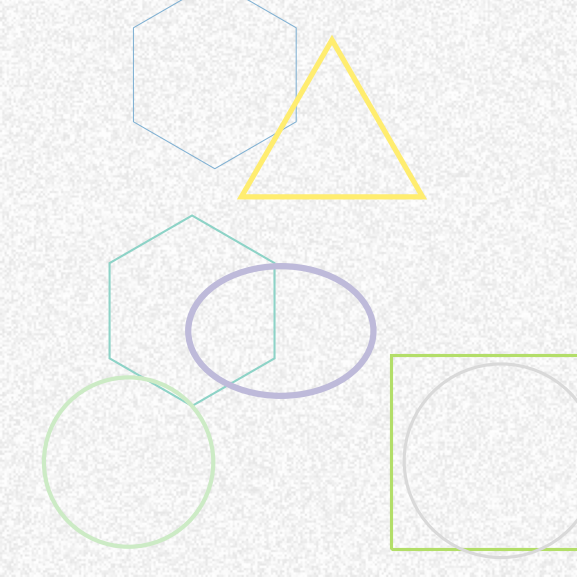[{"shape": "hexagon", "thickness": 1, "radius": 0.82, "center": [0.333, 0.461]}, {"shape": "oval", "thickness": 3, "radius": 0.8, "center": [0.486, 0.426]}, {"shape": "hexagon", "thickness": 0.5, "radius": 0.81, "center": [0.372, 0.87]}, {"shape": "square", "thickness": 1.5, "radius": 0.84, "center": [0.846, 0.216]}, {"shape": "circle", "thickness": 1.5, "radius": 0.84, "center": [0.868, 0.201]}, {"shape": "circle", "thickness": 2, "radius": 0.73, "center": [0.223, 0.199]}, {"shape": "triangle", "thickness": 2.5, "radius": 0.91, "center": [0.575, 0.749]}]